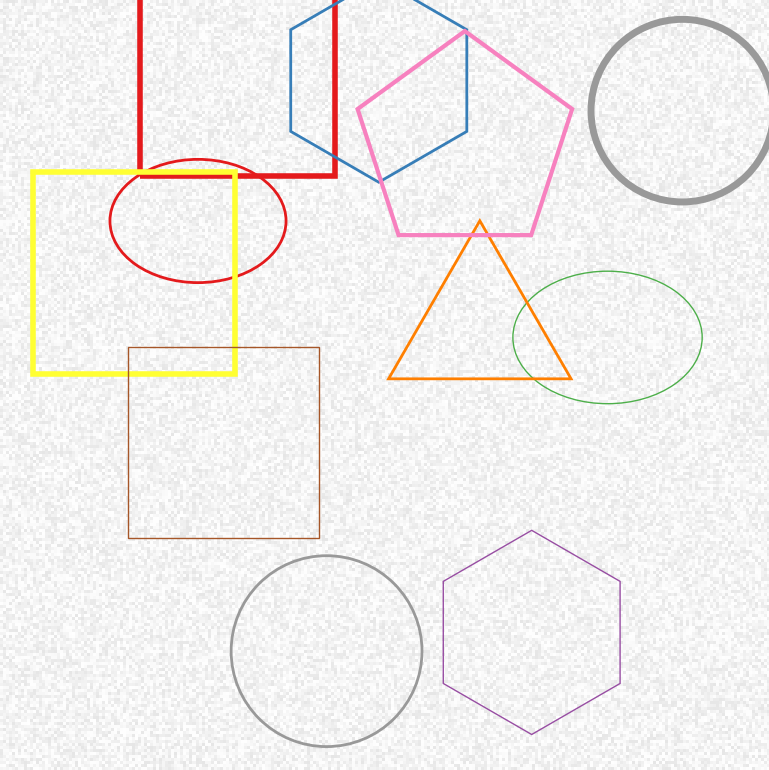[{"shape": "oval", "thickness": 1, "radius": 0.57, "center": [0.257, 0.713]}, {"shape": "square", "thickness": 2, "radius": 0.63, "center": [0.309, 0.898]}, {"shape": "hexagon", "thickness": 1, "radius": 0.66, "center": [0.492, 0.895]}, {"shape": "oval", "thickness": 0.5, "radius": 0.61, "center": [0.789, 0.562]}, {"shape": "hexagon", "thickness": 0.5, "radius": 0.66, "center": [0.691, 0.179]}, {"shape": "triangle", "thickness": 1, "radius": 0.68, "center": [0.623, 0.576]}, {"shape": "square", "thickness": 2, "radius": 0.65, "center": [0.174, 0.645]}, {"shape": "square", "thickness": 0.5, "radius": 0.62, "center": [0.291, 0.425]}, {"shape": "pentagon", "thickness": 1.5, "radius": 0.73, "center": [0.604, 0.813]}, {"shape": "circle", "thickness": 1, "radius": 0.62, "center": [0.424, 0.154]}, {"shape": "circle", "thickness": 2.5, "radius": 0.59, "center": [0.886, 0.856]}]